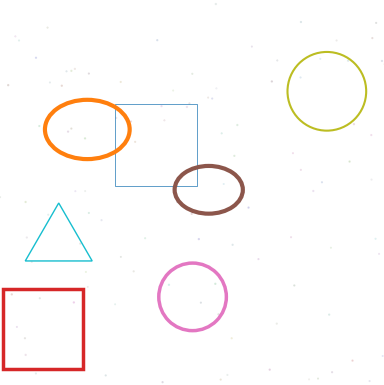[{"shape": "square", "thickness": 0.5, "radius": 0.54, "center": [0.406, 0.624]}, {"shape": "oval", "thickness": 3, "radius": 0.55, "center": [0.227, 0.664]}, {"shape": "square", "thickness": 2.5, "radius": 0.52, "center": [0.113, 0.145]}, {"shape": "oval", "thickness": 3, "radius": 0.44, "center": [0.542, 0.507]}, {"shape": "circle", "thickness": 2.5, "radius": 0.44, "center": [0.5, 0.229]}, {"shape": "circle", "thickness": 1.5, "radius": 0.51, "center": [0.849, 0.763]}, {"shape": "triangle", "thickness": 1, "radius": 0.5, "center": [0.153, 0.372]}]